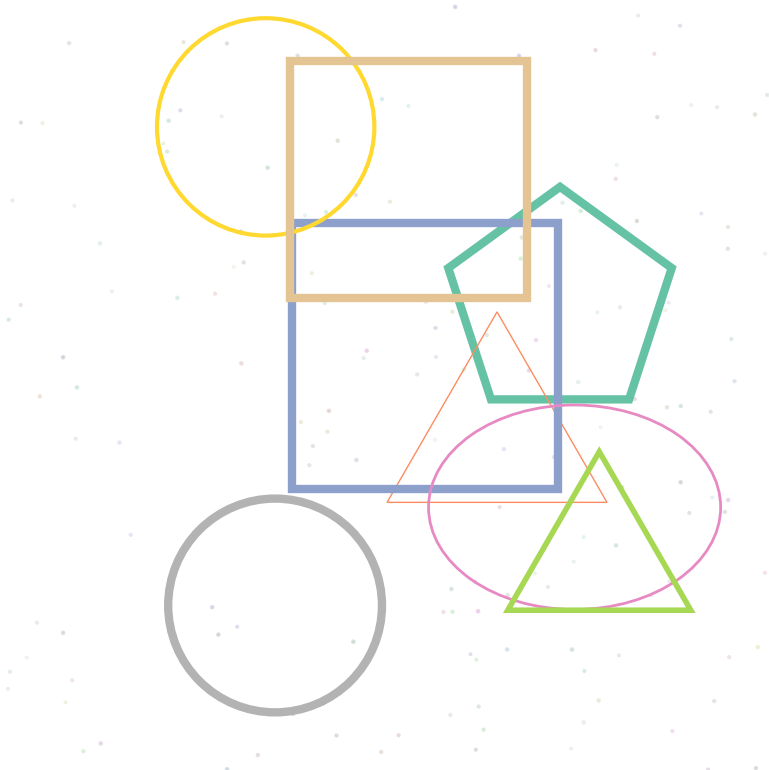[{"shape": "pentagon", "thickness": 3, "radius": 0.76, "center": [0.727, 0.605]}, {"shape": "triangle", "thickness": 0.5, "radius": 0.82, "center": [0.645, 0.43]}, {"shape": "square", "thickness": 3, "radius": 0.86, "center": [0.552, 0.538]}, {"shape": "oval", "thickness": 1, "radius": 0.95, "center": [0.746, 0.341]}, {"shape": "triangle", "thickness": 2, "radius": 0.69, "center": [0.778, 0.276]}, {"shape": "circle", "thickness": 1.5, "radius": 0.71, "center": [0.345, 0.835]}, {"shape": "square", "thickness": 3, "radius": 0.77, "center": [0.531, 0.767]}, {"shape": "circle", "thickness": 3, "radius": 0.69, "center": [0.357, 0.214]}]